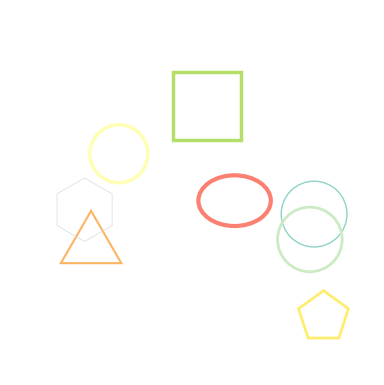[{"shape": "circle", "thickness": 1, "radius": 0.43, "center": [0.816, 0.444]}, {"shape": "circle", "thickness": 2.5, "radius": 0.38, "center": [0.309, 0.601]}, {"shape": "oval", "thickness": 3, "radius": 0.47, "center": [0.609, 0.479]}, {"shape": "triangle", "thickness": 1.5, "radius": 0.45, "center": [0.237, 0.362]}, {"shape": "square", "thickness": 2.5, "radius": 0.44, "center": [0.537, 0.724]}, {"shape": "hexagon", "thickness": 0.5, "radius": 0.41, "center": [0.22, 0.455]}, {"shape": "circle", "thickness": 2, "radius": 0.42, "center": [0.805, 0.378]}, {"shape": "pentagon", "thickness": 2, "radius": 0.34, "center": [0.84, 0.177]}]